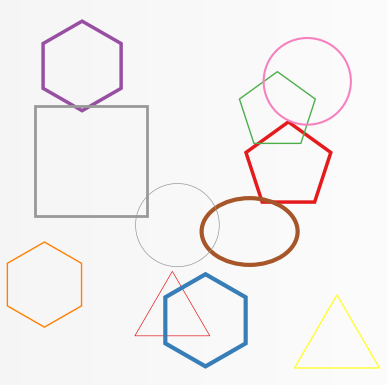[{"shape": "triangle", "thickness": 0.5, "radius": 0.56, "center": [0.445, 0.184]}, {"shape": "pentagon", "thickness": 2.5, "radius": 0.58, "center": [0.744, 0.568]}, {"shape": "hexagon", "thickness": 3, "radius": 0.6, "center": [0.53, 0.168]}, {"shape": "pentagon", "thickness": 1, "radius": 0.51, "center": [0.716, 0.711]}, {"shape": "hexagon", "thickness": 2.5, "radius": 0.58, "center": [0.212, 0.829]}, {"shape": "hexagon", "thickness": 1, "radius": 0.55, "center": [0.115, 0.261]}, {"shape": "triangle", "thickness": 1, "radius": 0.63, "center": [0.87, 0.107]}, {"shape": "oval", "thickness": 3, "radius": 0.62, "center": [0.644, 0.399]}, {"shape": "circle", "thickness": 1.5, "radius": 0.56, "center": [0.793, 0.789]}, {"shape": "circle", "thickness": 0.5, "radius": 0.54, "center": [0.458, 0.415]}, {"shape": "square", "thickness": 2, "radius": 0.72, "center": [0.235, 0.581]}]